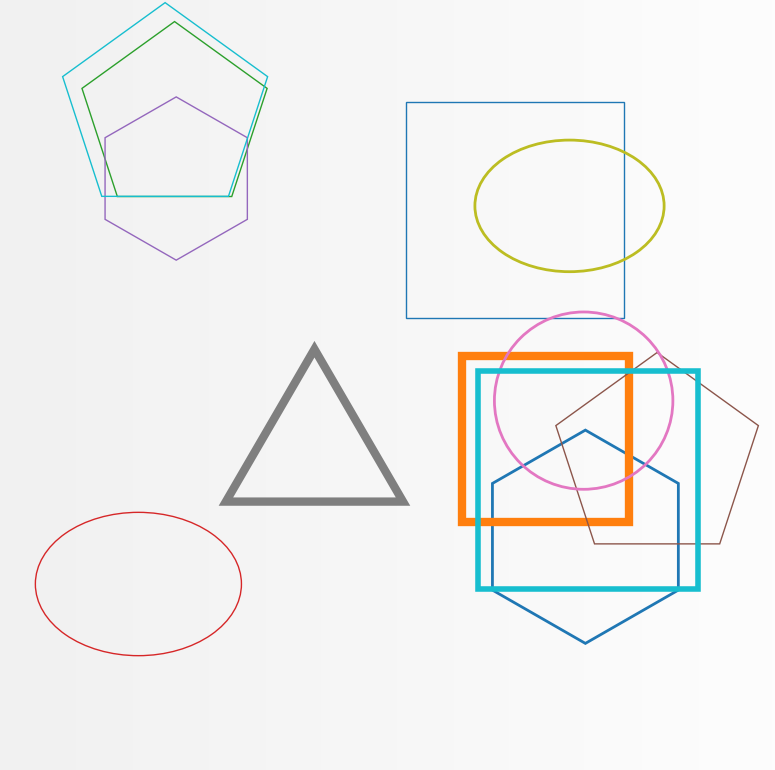[{"shape": "square", "thickness": 0.5, "radius": 0.7, "center": [0.664, 0.727]}, {"shape": "hexagon", "thickness": 1, "radius": 0.69, "center": [0.755, 0.303]}, {"shape": "square", "thickness": 3, "radius": 0.54, "center": [0.704, 0.43]}, {"shape": "pentagon", "thickness": 0.5, "radius": 0.63, "center": [0.225, 0.846]}, {"shape": "oval", "thickness": 0.5, "radius": 0.66, "center": [0.179, 0.242]}, {"shape": "hexagon", "thickness": 0.5, "radius": 0.53, "center": [0.227, 0.768]}, {"shape": "pentagon", "thickness": 0.5, "radius": 0.69, "center": [0.848, 0.405]}, {"shape": "circle", "thickness": 1, "radius": 0.58, "center": [0.753, 0.48]}, {"shape": "triangle", "thickness": 3, "radius": 0.66, "center": [0.406, 0.415]}, {"shape": "oval", "thickness": 1, "radius": 0.61, "center": [0.735, 0.733]}, {"shape": "square", "thickness": 2, "radius": 0.71, "center": [0.759, 0.377]}, {"shape": "pentagon", "thickness": 0.5, "radius": 0.7, "center": [0.213, 0.858]}]